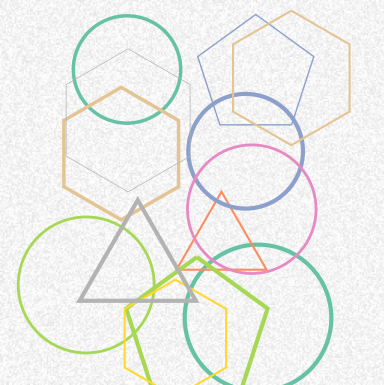[{"shape": "circle", "thickness": 3, "radius": 0.95, "center": [0.67, 0.174]}, {"shape": "circle", "thickness": 2.5, "radius": 0.7, "center": [0.33, 0.82]}, {"shape": "triangle", "thickness": 1.5, "radius": 0.68, "center": [0.575, 0.367]}, {"shape": "pentagon", "thickness": 1, "radius": 0.79, "center": [0.664, 0.804]}, {"shape": "circle", "thickness": 3, "radius": 0.74, "center": [0.638, 0.607]}, {"shape": "circle", "thickness": 2, "radius": 0.83, "center": [0.654, 0.457]}, {"shape": "circle", "thickness": 2, "radius": 0.88, "center": [0.224, 0.26]}, {"shape": "pentagon", "thickness": 3, "radius": 0.97, "center": [0.511, 0.139]}, {"shape": "hexagon", "thickness": 1.5, "radius": 0.76, "center": [0.456, 0.121]}, {"shape": "hexagon", "thickness": 2.5, "radius": 0.86, "center": [0.315, 0.601]}, {"shape": "hexagon", "thickness": 1.5, "radius": 0.87, "center": [0.757, 0.797]}, {"shape": "hexagon", "thickness": 0.5, "radius": 0.93, "center": [0.333, 0.688]}, {"shape": "triangle", "thickness": 3, "radius": 0.87, "center": [0.358, 0.306]}]